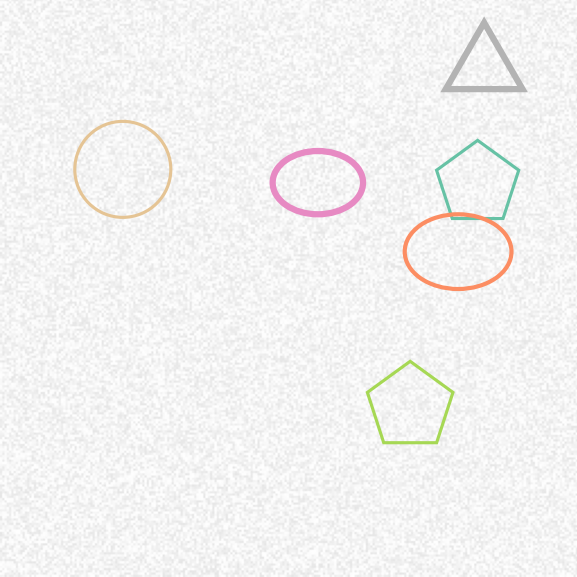[{"shape": "pentagon", "thickness": 1.5, "radius": 0.37, "center": [0.827, 0.681]}, {"shape": "oval", "thickness": 2, "radius": 0.46, "center": [0.793, 0.563]}, {"shape": "oval", "thickness": 3, "radius": 0.39, "center": [0.55, 0.683]}, {"shape": "pentagon", "thickness": 1.5, "radius": 0.39, "center": [0.71, 0.296]}, {"shape": "circle", "thickness": 1.5, "radius": 0.42, "center": [0.213, 0.706]}, {"shape": "triangle", "thickness": 3, "radius": 0.38, "center": [0.838, 0.883]}]